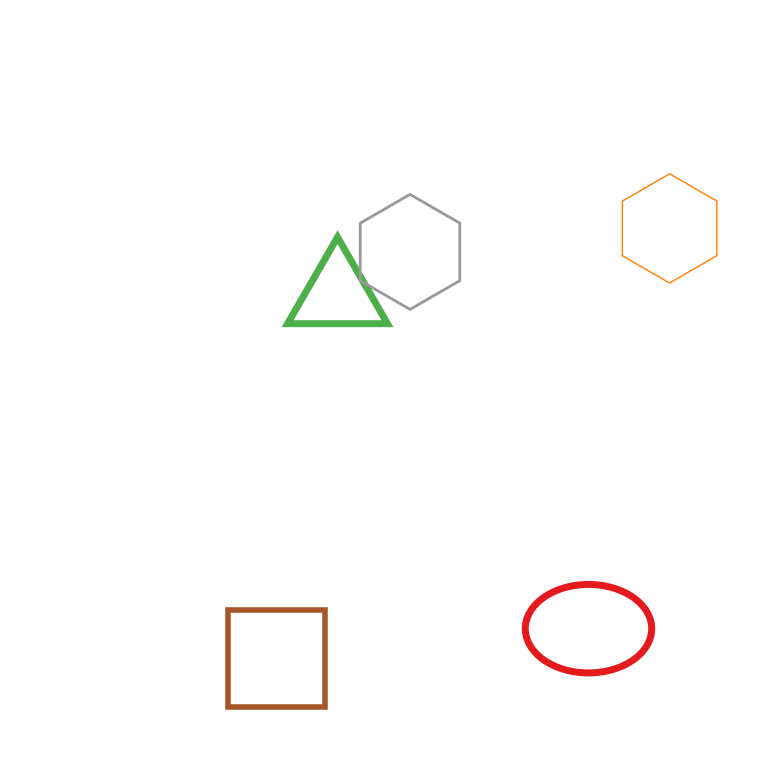[{"shape": "oval", "thickness": 2.5, "radius": 0.41, "center": [0.764, 0.184]}, {"shape": "triangle", "thickness": 2.5, "radius": 0.37, "center": [0.438, 0.617]}, {"shape": "hexagon", "thickness": 0.5, "radius": 0.35, "center": [0.87, 0.703]}, {"shape": "square", "thickness": 2, "radius": 0.32, "center": [0.359, 0.145]}, {"shape": "hexagon", "thickness": 1, "radius": 0.37, "center": [0.532, 0.673]}]